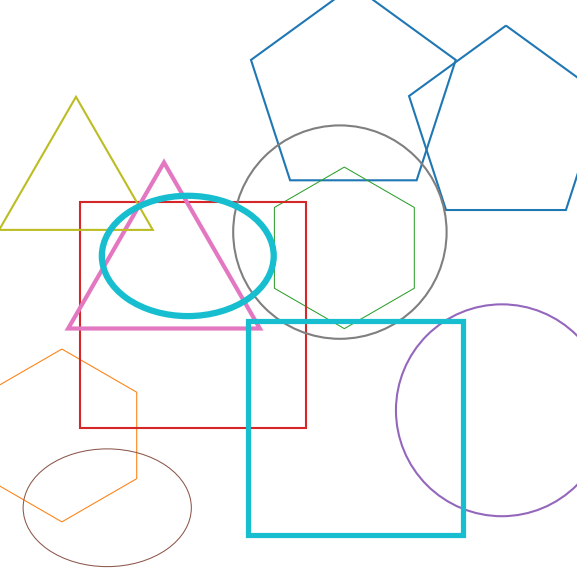[{"shape": "pentagon", "thickness": 1, "radius": 0.93, "center": [0.612, 0.838]}, {"shape": "pentagon", "thickness": 1, "radius": 0.88, "center": [0.876, 0.778]}, {"shape": "hexagon", "thickness": 0.5, "radius": 0.75, "center": [0.107, 0.245]}, {"shape": "hexagon", "thickness": 0.5, "radius": 0.7, "center": [0.596, 0.57]}, {"shape": "square", "thickness": 1, "radius": 0.98, "center": [0.335, 0.453]}, {"shape": "circle", "thickness": 1, "radius": 0.92, "center": [0.869, 0.289]}, {"shape": "oval", "thickness": 0.5, "radius": 0.73, "center": [0.186, 0.12]}, {"shape": "triangle", "thickness": 2, "radius": 0.96, "center": [0.284, 0.526]}, {"shape": "circle", "thickness": 1, "radius": 0.92, "center": [0.589, 0.597]}, {"shape": "triangle", "thickness": 1, "radius": 0.77, "center": [0.132, 0.678]}, {"shape": "oval", "thickness": 3, "radius": 0.74, "center": [0.325, 0.556]}, {"shape": "square", "thickness": 2.5, "radius": 0.93, "center": [0.615, 0.257]}]